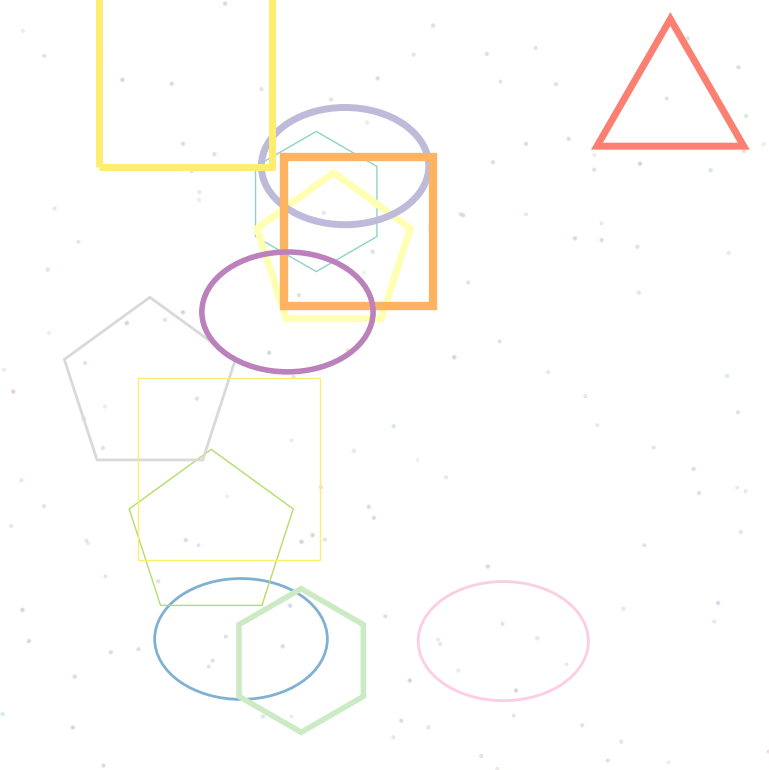[{"shape": "hexagon", "thickness": 0.5, "radius": 0.46, "center": [0.411, 0.738]}, {"shape": "pentagon", "thickness": 2.5, "radius": 0.52, "center": [0.433, 0.671]}, {"shape": "oval", "thickness": 2.5, "radius": 0.54, "center": [0.448, 0.784]}, {"shape": "triangle", "thickness": 2.5, "radius": 0.55, "center": [0.871, 0.865]}, {"shape": "oval", "thickness": 1, "radius": 0.56, "center": [0.313, 0.17]}, {"shape": "square", "thickness": 3, "radius": 0.48, "center": [0.465, 0.7]}, {"shape": "pentagon", "thickness": 0.5, "radius": 0.56, "center": [0.274, 0.304]}, {"shape": "oval", "thickness": 1, "radius": 0.55, "center": [0.654, 0.167]}, {"shape": "pentagon", "thickness": 1, "radius": 0.58, "center": [0.195, 0.497]}, {"shape": "oval", "thickness": 2, "radius": 0.56, "center": [0.373, 0.595]}, {"shape": "hexagon", "thickness": 2, "radius": 0.47, "center": [0.391, 0.142]}, {"shape": "square", "thickness": 2.5, "radius": 0.56, "center": [0.241, 0.896]}, {"shape": "square", "thickness": 0.5, "radius": 0.59, "center": [0.297, 0.391]}]